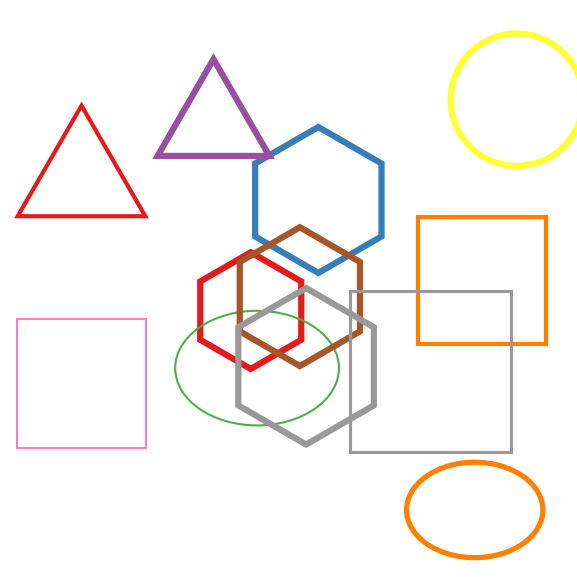[{"shape": "triangle", "thickness": 2, "radius": 0.64, "center": [0.141, 0.689]}, {"shape": "hexagon", "thickness": 3, "radius": 0.5, "center": [0.434, 0.461]}, {"shape": "hexagon", "thickness": 3, "radius": 0.63, "center": [0.551, 0.653]}, {"shape": "oval", "thickness": 1, "radius": 0.71, "center": [0.445, 0.362]}, {"shape": "triangle", "thickness": 3, "radius": 0.56, "center": [0.37, 0.785]}, {"shape": "oval", "thickness": 2.5, "radius": 0.59, "center": [0.822, 0.116]}, {"shape": "square", "thickness": 2, "radius": 0.55, "center": [0.835, 0.514]}, {"shape": "circle", "thickness": 3, "radius": 0.57, "center": [0.895, 0.826]}, {"shape": "hexagon", "thickness": 3, "radius": 0.6, "center": [0.519, 0.485]}, {"shape": "square", "thickness": 1, "radius": 0.56, "center": [0.141, 0.335]}, {"shape": "hexagon", "thickness": 3, "radius": 0.68, "center": [0.53, 0.365]}, {"shape": "square", "thickness": 1.5, "radius": 0.7, "center": [0.745, 0.355]}]